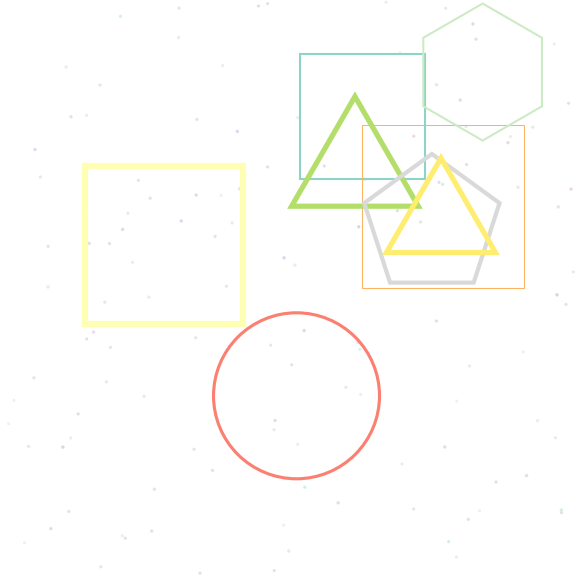[{"shape": "square", "thickness": 1, "radius": 0.54, "center": [0.627, 0.798]}, {"shape": "square", "thickness": 3, "radius": 0.68, "center": [0.284, 0.575]}, {"shape": "circle", "thickness": 1.5, "radius": 0.72, "center": [0.513, 0.314]}, {"shape": "square", "thickness": 0.5, "radius": 0.7, "center": [0.767, 0.642]}, {"shape": "triangle", "thickness": 2.5, "radius": 0.63, "center": [0.615, 0.705]}, {"shape": "pentagon", "thickness": 2, "radius": 0.62, "center": [0.748, 0.609]}, {"shape": "hexagon", "thickness": 1, "radius": 0.59, "center": [0.836, 0.874]}, {"shape": "triangle", "thickness": 2.5, "radius": 0.54, "center": [0.764, 0.616]}]